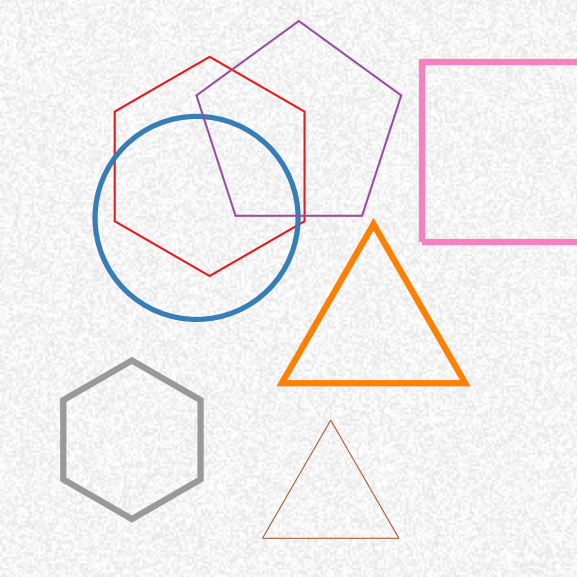[{"shape": "hexagon", "thickness": 1, "radius": 0.95, "center": [0.363, 0.711]}, {"shape": "circle", "thickness": 2.5, "radius": 0.88, "center": [0.34, 0.622]}, {"shape": "pentagon", "thickness": 1, "radius": 0.93, "center": [0.517, 0.776]}, {"shape": "triangle", "thickness": 3, "radius": 0.92, "center": [0.647, 0.427]}, {"shape": "triangle", "thickness": 0.5, "radius": 0.68, "center": [0.573, 0.135]}, {"shape": "square", "thickness": 3, "radius": 0.78, "center": [0.887, 0.736]}, {"shape": "hexagon", "thickness": 3, "radius": 0.69, "center": [0.228, 0.238]}]